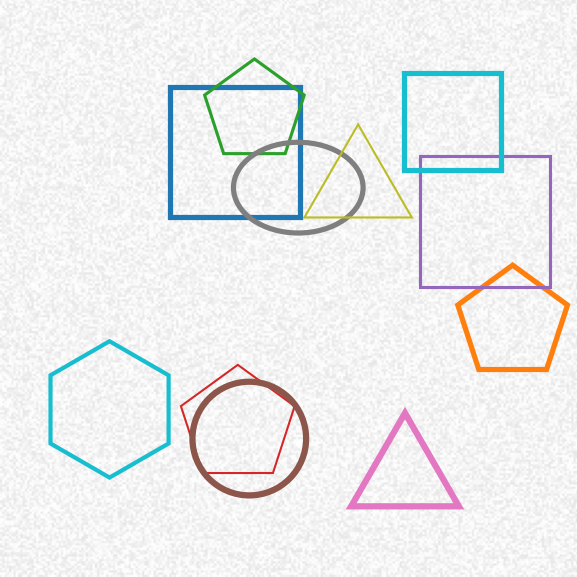[{"shape": "square", "thickness": 2.5, "radius": 0.56, "center": [0.407, 0.736]}, {"shape": "pentagon", "thickness": 2.5, "radius": 0.5, "center": [0.888, 0.44]}, {"shape": "pentagon", "thickness": 1.5, "radius": 0.45, "center": [0.441, 0.806]}, {"shape": "pentagon", "thickness": 1, "radius": 0.52, "center": [0.412, 0.264]}, {"shape": "square", "thickness": 1.5, "radius": 0.57, "center": [0.84, 0.616]}, {"shape": "circle", "thickness": 3, "radius": 0.49, "center": [0.432, 0.24]}, {"shape": "triangle", "thickness": 3, "radius": 0.54, "center": [0.701, 0.176]}, {"shape": "oval", "thickness": 2.5, "radius": 0.56, "center": [0.517, 0.674]}, {"shape": "triangle", "thickness": 1, "radius": 0.54, "center": [0.62, 0.676]}, {"shape": "hexagon", "thickness": 2, "radius": 0.59, "center": [0.19, 0.29]}, {"shape": "square", "thickness": 2.5, "radius": 0.42, "center": [0.783, 0.788]}]